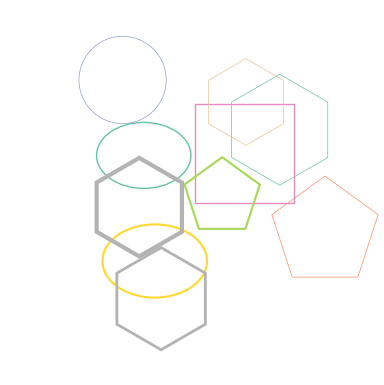[{"shape": "hexagon", "thickness": 0.5, "radius": 0.72, "center": [0.727, 0.663]}, {"shape": "oval", "thickness": 1, "radius": 0.61, "center": [0.373, 0.596]}, {"shape": "pentagon", "thickness": 0.5, "radius": 0.73, "center": [0.844, 0.398]}, {"shape": "circle", "thickness": 0.5, "radius": 0.57, "center": [0.318, 0.792]}, {"shape": "square", "thickness": 1, "radius": 0.64, "center": [0.634, 0.601]}, {"shape": "pentagon", "thickness": 1.5, "radius": 0.51, "center": [0.577, 0.489]}, {"shape": "oval", "thickness": 1.5, "radius": 0.68, "center": [0.402, 0.322]}, {"shape": "hexagon", "thickness": 0.5, "radius": 0.56, "center": [0.639, 0.735]}, {"shape": "hexagon", "thickness": 3, "radius": 0.64, "center": [0.362, 0.462]}, {"shape": "hexagon", "thickness": 2, "radius": 0.66, "center": [0.418, 0.224]}]